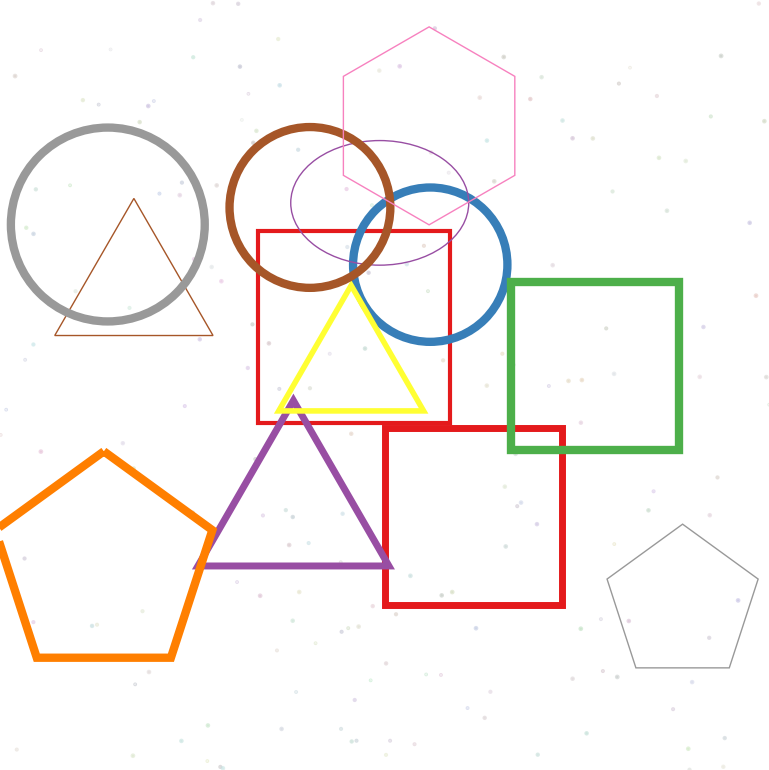[{"shape": "square", "thickness": 2.5, "radius": 0.57, "center": [0.615, 0.329]}, {"shape": "square", "thickness": 1.5, "radius": 0.62, "center": [0.46, 0.575]}, {"shape": "circle", "thickness": 3, "radius": 0.5, "center": [0.559, 0.656]}, {"shape": "square", "thickness": 3, "radius": 0.55, "center": [0.773, 0.524]}, {"shape": "oval", "thickness": 0.5, "radius": 0.58, "center": [0.493, 0.737]}, {"shape": "triangle", "thickness": 2.5, "radius": 0.72, "center": [0.381, 0.337]}, {"shape": "pentagon", "thickness": 3, "radius": 0.74, "center": [0.135, 0.266]}, {"shape": "triangle", "thickness": 2, "radius": 0.54, "center": [0.456, 0.521]}, {"shape": "circle", "thickness": 3, "radius": 0.52, "center": [0.403, 0.731]}, {"shape": "triangle", "thickness": 0.5, "radius": 0.59, "center": [0.174, 0.624]}, {"shape": "hexagon", "thickness": 0.5, "radius": 0.64, "center": [0.557, 0.837]}, {"shape": "circle", "thickness": 3, "radius": 0.63, "center": [0.14, 0.708]}, {"shape": "pentagon", "thickness": 0.5, "radius": 0.52, "center": [0.886, 0.216]}]